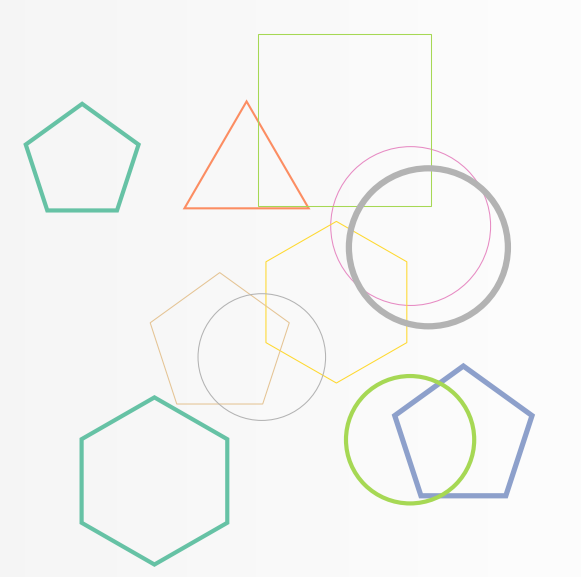[{"shape": "hexagon", "thickness": 2, "radius": 0.72, "center": [0.266, 0.166]}, {"shape": "pentagon", "thickness": 2, "radius": 0.51, "center": [0.141, 0.717]}, {"shape": "triangle", "thickness": 1, "radius": 0.62, "center": [0.424, 0.7]}, {"shape": "pentagon", "thickness": 2.5, "radius": 0.62, "center": [0.797, 0.241]}, {"shape": "circle", "thickness": 0.5, "radius": 0.69, "center": [0.707, 0.608]}, {"shape": "square", "thickness": 0.5, "radius": 0.74, "center": [0.593, 0.791]}, {"shape": "circle", "thickness": 2, "radius": 0.55, "center": [0.706, 0.238]}, {"shape": "hexagon", "thickness": 0.5, "radius": 0.7, "center": [0.579, 0.476]}, {"shape": "pentagon", "thickness": 0.5, "radius": 0.63, "center": [0.378, 0.401]}, {"shape": "circle", "thickness": 0.5, "radius": 0.55, "center": [0.45, 0.381]}, {"shape": "circle", "thickness": 3, "radius": 0.68, "center": [0.737, 0.571]}]